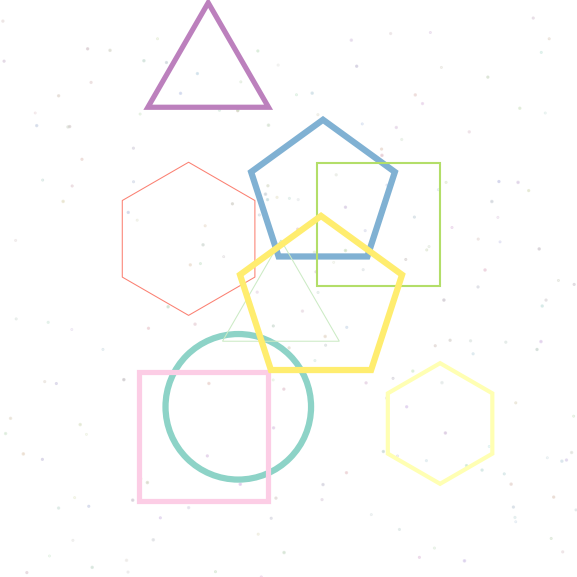[{"shape": "circle", "thickness": 3, "radius": 0.63, "center": [0.413, 0.295]}, {"shape": "hexagon", "thickness": 2, "radius": 0.52, "center": [0.762, 0.266]}, {"shape": "hexagon", "thickness": 0.5, "radius": 0.66, "center": [0.327, 0.586]}, {"shape": "pentagon", "thickness": 3, "radius": 0.65, "center": [0.559, 0.661]}, {"shape": "square", "thickness": 1, "radius": 0.53, "center": [0.656, 0.61]}, {"shape": "square", "thickness": 2.5, "radius": 0.56, "center": [0.352, 0.243]}, {"shape": "triangle", "thickness": 2.5, "radius": 0.6, "center": [0.361, 0.874]}, {"shape": "triangle", "thickness": 0.5, "radius": 0.58, "center": [0.486, 0.467]}, {"shape": "pentagon", "thickness": 3, "radius": 0.74, "center": [0.556, 0.478]}]